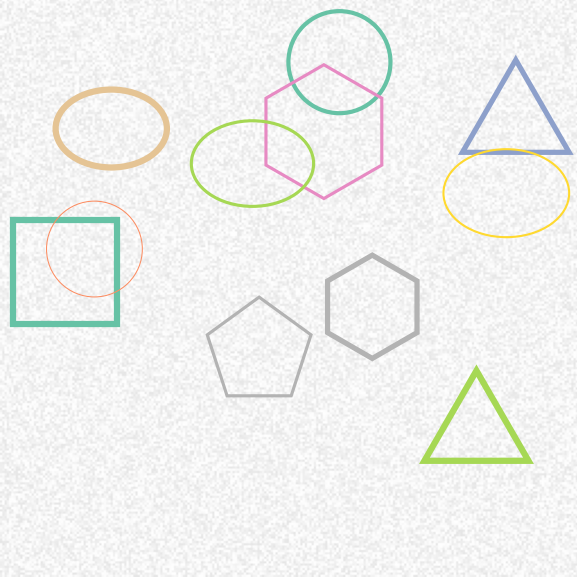[{"shape": "square", "thickness": 3, "radius": 0.45, "center": [0.113, 0.529]}, {"shape": "circle", "thickness": 2, "radius": 0.44, "center": [0.588, 0.891]}, {"shape": "circle", "thickness": 0.5, "radius": 0.41, "center": [0.164, 0.568]}, {"shape": "triangle", "thickness": 2.5, "radius": 0.53, "center": [0.893, 0.789]}, {"shape": "hexagon", "thickness": 1.5, "radius": 0.58, "center": [0.561, 0.771]}, {"shape": "triangle", "thickness": 3, "radius": 0.52, "center": [0.825, 0.253]}, {"shape": "oval", "thickness": 1.5, "radius": 0.53, "center": [0.437, 0.716]}, {"shape": "oval", "thickness": 1, "radius": 0.54, "center": [0.877, 0.665]}, {"shape": "oval", "thickness": 3, "radius": 0.48, "center": [0.193, 0.777]}, {"shape": "pentagon", "thickness": 1.5, "radius": 0.47, "center": [0.449, 0.39]}, {"shape": "hexagon", "thickness": 2.5, "radius": 0.45, "center": [0.645, 0.468]}]